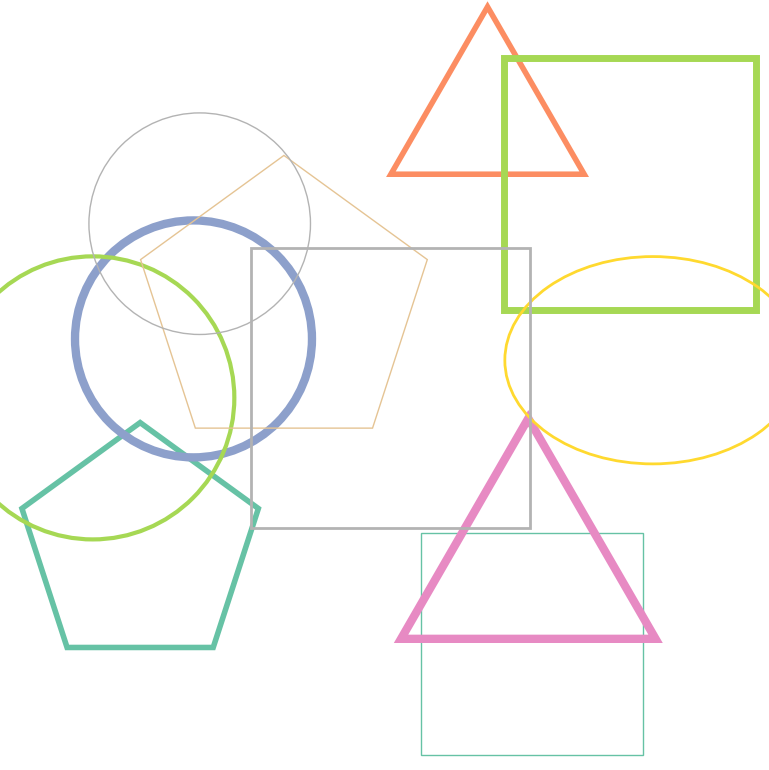[{"shape": "pentagon", "thickness": 2, "radius": 0.81, "center": [0.182, 0.29]}, {"shape": "square", "thickness": 0.5, "radius": 0.72, "center": [0.691, 0.163]}, {"shape": "triangle", "thickness": 2, "radius": 0.72, "center": [0.633, 0.846]}, {"shape": "circle", "thickness": 3, "radius": 0.77, "center": [0.251, 0.56]}, {"shape": "triangle", "thickness": 3, "radius": 0.95, "center": [0.686, 0.266]}, {"shape": "circle", "thickness": 1.5, "radius": 0.92, "center": [0.121, 0.483]}, {"shape": "square", "thickness": 2.5, "radius": 0.82, "center": [0.818, 0.761]}, {"shape": "oval", "thickness": 1, "radius": 0.96, "center": [0.848, 0.532]}, {"shape": "pentagon", "thickness": 0.5, "radius": 0.98, "center": [0.369, 0.602]}, {"shape": "circle", "thickness": 0.5, "radius": 0.72, "center": [0.259, 0.709]}, {"shape": "square", "thickness": 1, "radius": 0.91, "center": [0.507, 0.496]}]